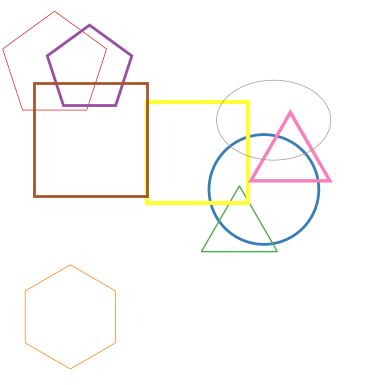[{"shape": "pentagon", "thickness": 0.5, "radius": 0.71, "center": [0.142, 0.829]}, {"shape": "circle", "thickness": 2, "radius": 0.71, "center": [0.685, 0.508]}, {"shape": "triangle", "thickness": 1, "radius": 0.57, "center": [0.622, 0.403]}, {"shape": "pentagon", "thickness": 2, "radius": 0.58, "center": [0.233, 0.819]}, {"shape": "hexagon", "thickness": 0.5, "radius": 0.68, "center": [0.183, 0.177]}, {"shape": "square", "thickness": 3, "radius": 0.66, "center": [0.513, 0.603]}, {"shape": "square", "thickness": 2, "radius": 0.74, "center": [0.234, 0.637]}, {"shape": "triangle", "thickness": 2.5, "radius": 0.59, "center": [0.754, 0.59]}, {"shape": "oval", "thickness": 0.5, "radius": 0.74, "center": [0.711, 0.688]}]